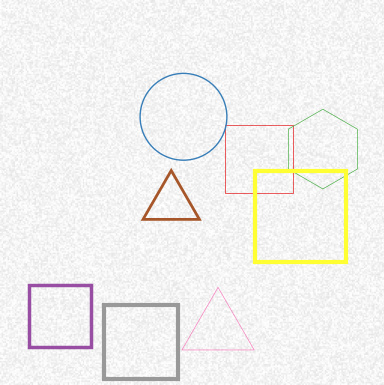[{"shape": "square", "thickness": 0.5, "radius": 0.44, "center": [0.672, 0.587]}, {"shape": "circle", "thickness": 1, "radius": 0.56, "center": [0.477, 0.697]}, {"shape": "hexagon", "thickness": 0.5, "radius": 0.52, "center": [0.839, 0.613]}, {"shape": "square", "thickness": 2.5, "radius": 0.4, "center": [0.156, 0.179]}, {"shape": "square", "thickness": 3, "radius": 0.59, "center": [0.78, 0.438]}, {"shape": "triangle", "thickness": 2, "radius": 0.42, "center": [0.445, 0.472]}, {"shape": "triangle", "thickness": 0.5, "radius": 0.54, "center": [0.566, 0.145]}, {"shape": "square", "thickness": 3, "radius": 0.48, "center": [0.367, 0.112]}]